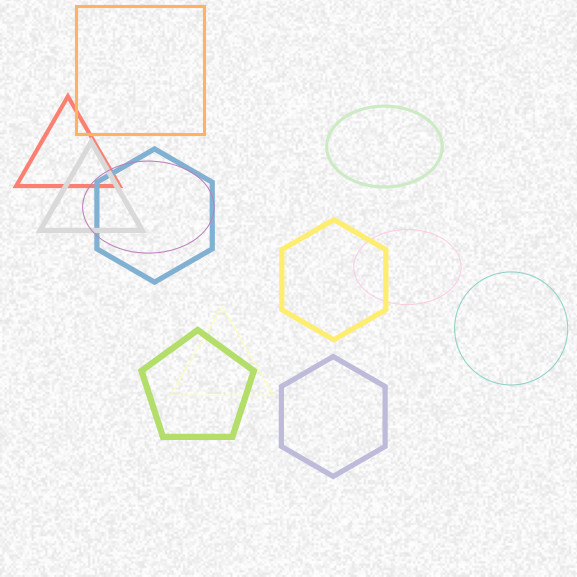[{"shape": "circle", "thickness": 0.5, "radius": 0.49, "center": [0.885, 0.43]}, {"shape": "triangle", "thickness": 0.5, "radius": 0.51, "center": [0.384, 0.366]}, {"shape": "hexagon", "thickness": 2.5, "radius": 0.52, "center": [0.577, 0.278]}, {"shape": "triangle", "thickness": 2, "radius": 0.52, "center": [0.118, 0.729]}, {"shape": "hexagon", "thickness": 2.5, "radius": 0.58, "center": [0.268, 0.626]}, {"shape": "square", "thickness": 1.5, "radius": 0.56, "center": [0.242, 0.879]}, {"shape": "pentagon", "thickness": 3, "radius": 0.51, "center": [0.342, 0.325]}, {"shape": "oval", "thickness": 0.5, "radius": 0.46, "center": [0.705, 0.537]}, {"shape": "triangle", "thickness": 2.5, "radius": 0.51, "center": [0.158, 0.651]}, {"shape": "oval", "thickness": 0.5, "radius": 0.57, "center": [0.257, 0.641]}, {"shape": "oval", "thickness": 1.5, "radius": 0.5, "center": [0.666, 0.745]}, {"shape": "hexagon", "thickness": 2.5, "radius": 0.52, "center": [0.578, 0.515]}]